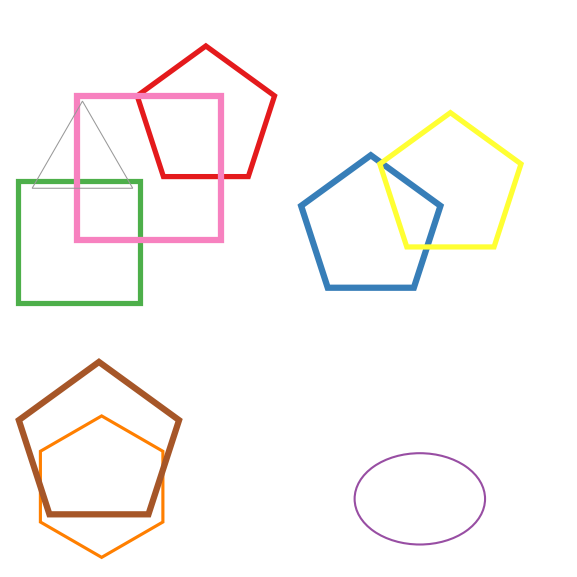[{"shape": "pentagon", "thickness": 2.5, "radius": 0.63, "center": [0.356, 0.795]}, {"shape": "pentagon", "thickness": 3, "radius": 0.63, "center": [0.642, 0.603]}, {"shape": "square", "thickness": 2.5, "radius": 0.53, "center": [0.136, 0.581]}, {"shape": "oval", "thickness": 1, "radius": 0.56, "center": [0.727, 0.135]}, {"shape": "hexagon", "thickness": 1.5, "radius": 0.61, "center": [0.176, 0.156]}, {"shape": "pentagon", "thickness": 2.5, "radius": 0.64, "center": [0.78, 0.676]}, {"shape": "pentagon", "thickness": 3, "radius": 0.73, "center": [0.171, 0.227]}, {"shape": "square", "thickness": 3, "radius": 0.62, "center": [0.258, 0.708]}, {"shape": "triangle", "thickness": 0.5, "radius": 0.5, "center": [0.143, 0.723]}]